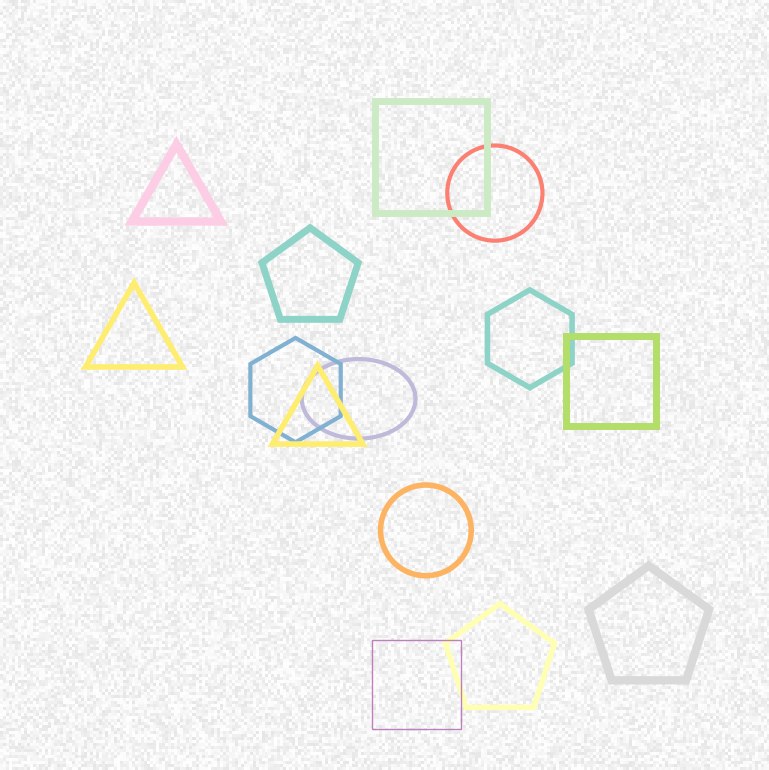[{"shape": "hexagon", "thickness": 2, "radius": 0.32, "center": [0.688, 0.56]}, {"shape": "pentagon", "thickness": 2.5, "radius": 0.33, "center": [0.403, 0.638]}, {"shape": "pentagon", "thickness": 2, "radius": 0.37, "center": [0.649, 0.142]}, {"shape": "oval", "thickness": 1.5, "radius": 0.37, "center": [0.466, 0.482]}, {"shape": "circle", "thickness": 1.5, "radius": 0.31, "center": [0.643, 0.749]}, {"shape": "hexagon", "thickness": 1.5, "radius": 0.34, "center": [0.384, 0.493]}, {"shape": "circle", "thickness": 2, "radius": 0.29, "center": [0.553, 0.311]}, {"shape": "square", "thickness": 2.5, "radius": 0.29, "center": [0.793, 0.506]}, {"shape": "triangle", "thickness": 3, "radius": 0.33, "center": [0.229, 0.746]}, {"shape": "pentagon", "thickness": 3, "radius": 0.41, "center": [0.843, 0.183]}, {"shape": "square", "thickness": 0.5, "radius": 0.29, "center": [0.541, 0.111]}, {"shape": "square", "thickness": 2.5, "radius": 0.36, "center": [0.559, 0.796]}, {"shape": "triangle", "thickness": 2, "radius": 0.34, "center": [0.413, 0.457]}, {"shape": "triangle", "thickness": 2, "radius": 0.36, "center": [0.174, 0.56]}]